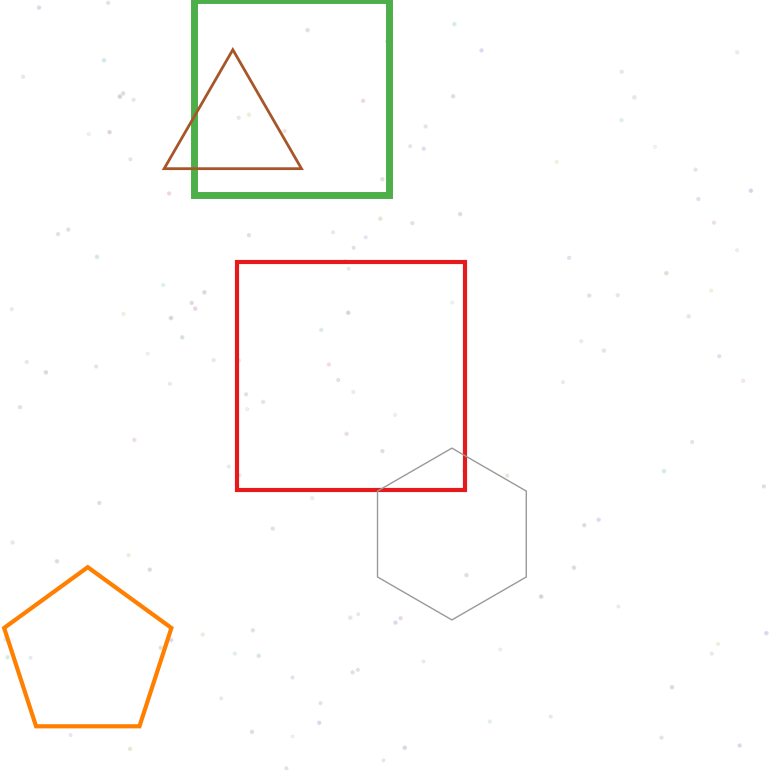[{"shape": "square", "thickness": 1.5, "radius": 0.74, "center": [0.456, 0.512]}, {"shape": "square", "thickness": 2.5, "radius": 0.63, "center": [0.378, 0.874]}, {"shape": "pentagon", "thickness": 1.5, "radius": 0.57, "center": [0.114, 0.149]}, {"shape": "triangle", "thickness": 1, "radius": 0.51, "center": [0.302, 0.832]}, {"shape": "hexagon", "thickness": 0.5, "radius": 0.56, "center": [0.587, 0.306]}]